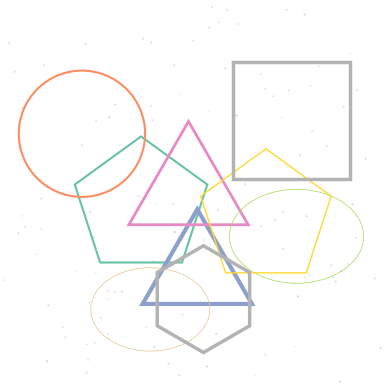[{"shape": "pentagon", "thickness": 1.5, "radius": 0.9, "center": [0.366, 0.465]}, {"shape": "circle", "thickness": 1.5, "radius": 0.82, "center": [0.213, 0.653]}, {"shape": "triangle", "thickness": 3, "radius": 0.82, "center": [0.512, 0.292]}, {"shape": "triangle", "thickness": 2, "radius": 0.89, "center": [0.49, 0.506]}, {"shape": "oval", "thickness": 0.5, "radius": 0.87, "center": [0.77, 0.386]}, {"shape": "pentagon", "thickness": 1, "radius": 0.89, "center": [0.691, 0.435]}, {"shape": "oval", "thickness": 0.5, "radius": 0.77, "center": [0.39, 0.196]}, {"shape": "hexagon", "thickness": 2.5, "radius": 0.69, "center": [0.528, 0.223]}, {"shape": "square", "thickness": 2.5, "radius": 0.76, "center": [0.758, 0.686]}]